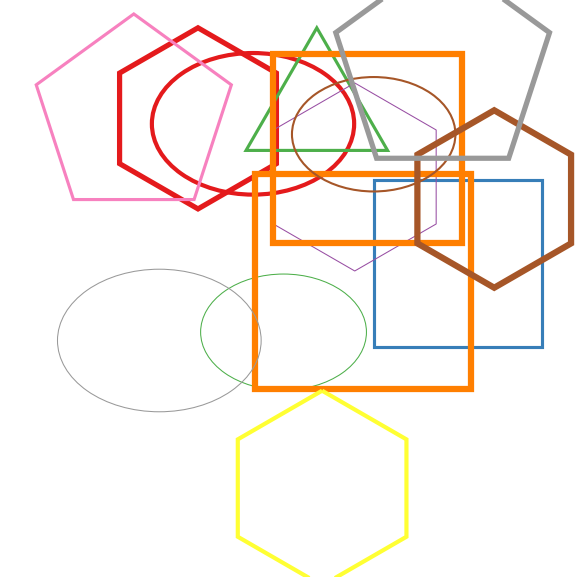[{"shape": "hexagon", "thickness": 2.5, "radius": 0.78, "center": [0.343, 0.794]}, {"shape": "oval", "thickness": 2, "radius": 0.88, "center": [0.438, 0.785]}, {"shape": "square", "thickness": 1.5, "radius": 0.73, "center": [0.793, 0.543]}, {"shape": "triangle", "thickness": 1.5, "radius": 0.71, "center": [0.549, 0.809]}, {"shape": "oval", "thickness": 0.5, "radius": 0.72, "center": [0.491, 0.424]}, {"shape": "hexagon", "thickness": 0.5, "radius": 0.81, "center": [0.614, 0.693]}, {"shape": "square", "thickness": 3, "radius": 0.93, "center": [0.629, 0.512]}, {"shape": "square", "thickness": 3, "radius": 0.82, "center": [0.636, 0.742]}, {"shape": "hexagon", "thickness": 2, "radius": 0.84, "center": [0.558, 0.154]}, {"shape": "hexagon", "thickness": 3, "radius": 0.77, "center": [0.856, 0.655]}, {"shape": "oval", "thickness": 1, "radius": 0.71, "center": [0.647, 0.767]}, {"shape": "pentagon", "thickness": 1.5, "radius": 0.89, "center": [0.232, 0.797]}, {"shape": "oval", "thickness": 0.5, "radius": 0.88, "center": [0.276, 0.41]}, {"shape": "pentagon", "thickness": 2.5, "radius": 0.97, "center": [0.766, 0.883]}]